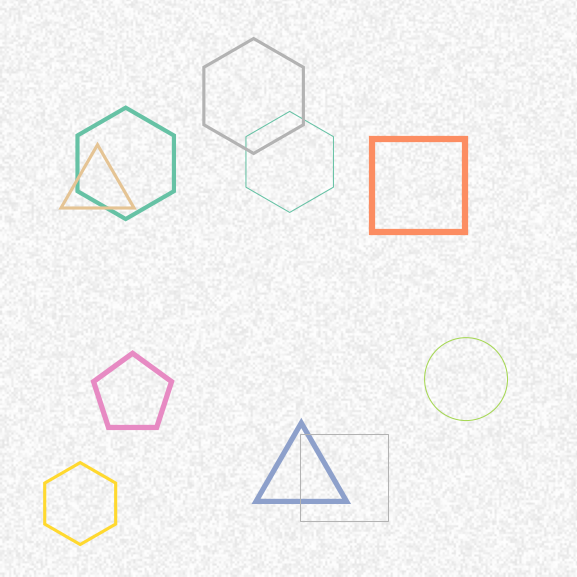[{"shape": "hexagon", "thickness": 0.5, "radius": 0.44, "center": [0.502, 0.719]}, {"shape": "hexagon", "thickness": 2, "radius": 0.48, "center": [0.218, 0.716]}, {"shape": "square", "thickness": 3, "radius": 0.4, "center": [0.725, 0.678]}, {"shape": "triangle", "thickness": 2.5, "radius": 0.45, "center": [0.522, 0.176]}, {"shape": "pentagon", "thickness": 2.5, "radius": 0.36, "center": [0.23, 0.316]}, {"shape": "circle", "thickness": 0.5, "radius": 0.36, "center": [0.807, 0.343]}, {"shape": "hexagon", "thickness": 1.5, "radius": 0.35, "center": [0.139, 0.127]}, {"shape": "triangle", "thickness": 1.5, "radius": 0.37, "center": [0.169, 0.675]}, {"shape": "hexagon", "thickness": 1.5, "radius": 0.5, "center": [0.439, 0.833]}, {"shape": "square", "thickness": 0.5, "radius": 0.38, "center": [0.596, 0.173]}]